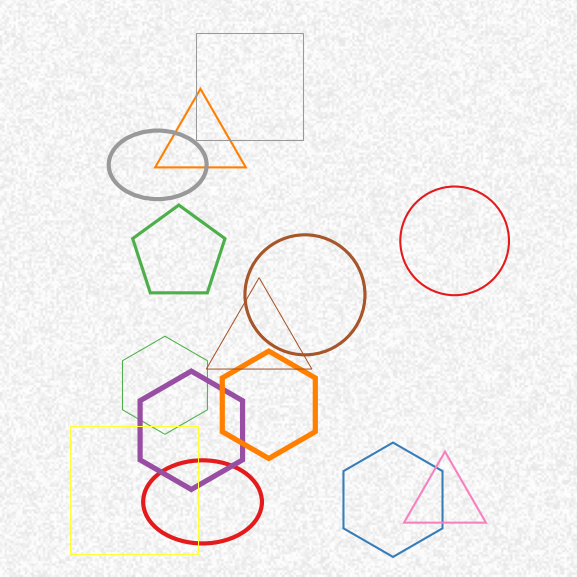[{"shape": "oval", "thickness": 2, "radius": 0.51, "center": [0.351, 0.13]}, {"shape": "circle", "thickness": 1, "radius": 0.47, "center": [0.787, 0.582]}, {"shape": "hexagon", "thickness": 1, "radius": 0.5, "center": [0.681, 0.134]}, {"shape": "hexagon", "thickness": 0.5, "radius": 0.42, "center": [0.286, 0.332]}, {"shape": "pentagon", "thickness": 1.5, "radius": 0.42, "center": [0.31, 0.56]}, {"shape": "hexagon", "thickness": 2.5, "radius": 0.51, "center": [0.331, 0.254]}, {"shape": "triangle", "thickness": 1, "radius": 0.45, "center": [0.347, 0.755]}, {"shape": "hexagon", "thickness": 2.5, "radius": 0.46, "center": [0.465, 0.298]}, {"shape": "square", "thickness": 0.5, "radius": 0.55, "center": [0.232, 0.15]}, {"shape": "circle", "thickness": 1.5, "radius": 0.52, "center": [0.528, 0.489]}, {"shape": "triangle", "thickness": 0.5, "radius": 0.53, "center": [0.449, 0.413]}, {"shape": "triangle", "thickness": 1, "radius": 0.41, "center": [0.771, 0.135]}, {"shape": "square", "thickness": 0.5, "radius": 0.46, "center": [0.432, 0.849]}, {"shape": "oval", "thickness": 2, "radius": 0.42, "center": [0.273, 0.714]}]